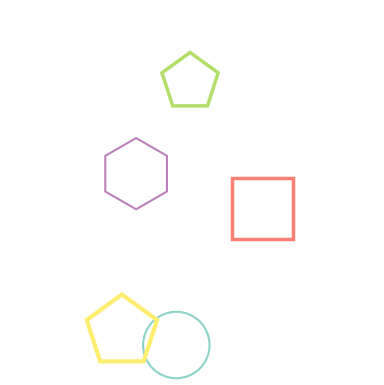[{"shape": "circle", "thickness": 1.5, "radius": 0.43, "center": [0.458, 0.104]}, {"shape": "square", "thickness": 2.5, "radius": 0.4, "center": [0.681, 0.458]}, {"shape": "pentagon", "thickness": 2.5, "radius": 0.38, "center": [0.494, 0.787]}, {"shape": "hexagon", "thickness": 1.5, "radius": 0.46, "center": [0.354, 0.549]}, {"shape": "pentagon", "thickness": 3, "radius": 0.48, "center": [0.317, 0.139]}]